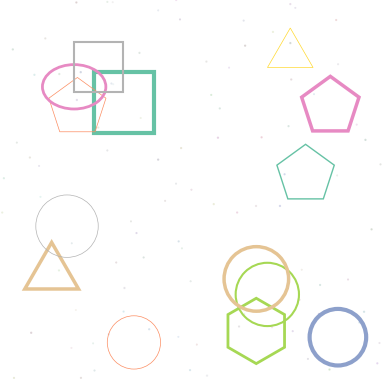[{"shape": "square", "thickness": 3, "radius": 0.39, "center": [0.323, 0.733]}, {"shape": "pentagon", "thickness": 1, "radius": 0.39, "center": [0.794, 0.547]}, {"shape": "pentagon", "thickness": 0.5, "radius": 0.39, "center": [0.201, 0.721]}, {"shape": "circle", "thickness": 0.5, "radius": 0.35, "center": [0.348, 0.111]}, {"shape": "circle", "thickness": 3, "radius": 0.37, "center": [0.878, 0.124]}, {"shape": "pentagon", "thickness": 2.5, "radius": 0.39, "center": [0.858, 0.723]}, {"shape": "oval", "thickness": 2, "radius": 0.41, "center": [0.193, 0.775]}, {"shape": "hexagon", "thickness": 2, "radius": 0.42, "center": [0.666, 0.14]}, {"shape": "circle", "thickness": 1.5, "radius": 0.41, "center": [0.694, 0.235]}, {"shape": "triangle", "thickness": 0.5, "radius": 0.34, "center": [0.754, 0.859]}, {"shape": "circle", "thickness": 2.5, "radius": 0.42, "center": [0.666, 0.276]}, {"shape": "triangle", "thickness": 2.5, "radius": 0.4, "center": [0.134, 0.29]}, {"shape": "square", "thickness": 1.5, "radius": 0.32, "center": [0.256, 0.826]}, {"shape": "circle", "thickness": 0.5, "radius": 0.41, "center": [0.174, 0.413]}]